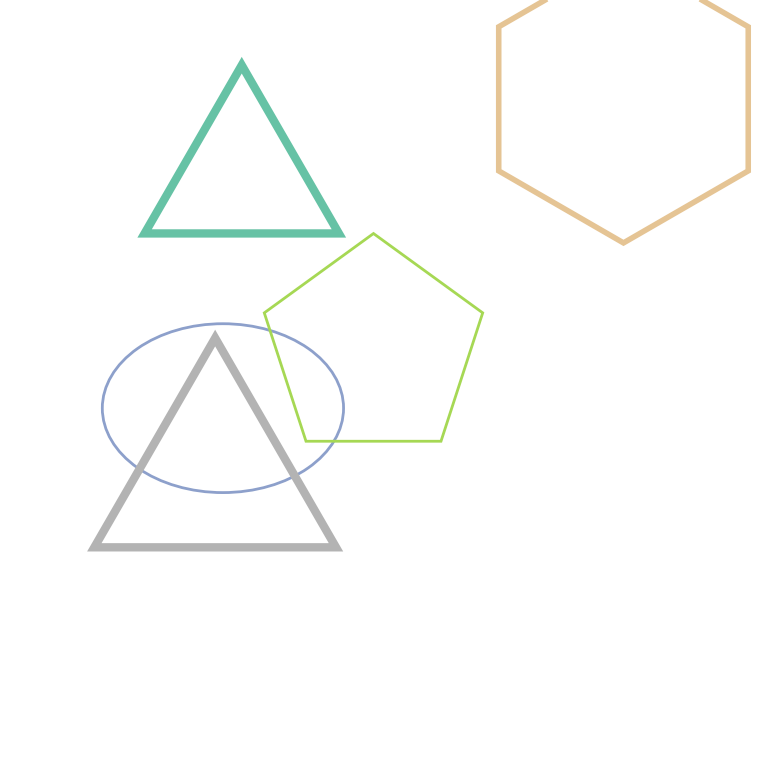[{"shape": "triangle", "thickness": 3, "radius": 0.73, "center": [0.314, 0.77]}, {"shape": "oval", "thickness": 1, "radius": 0.78, "center": [0.29, 0.47]}, {"shape": "pentagon", "thickness": 1, "radius": 0.75, "center": [0.485, 0.548]}, {"shape": "hexagon", "thickness": 2, "radius": 0.94, "center": [0.81, 0.872]}, {"shape": "triangle", "thickness": 3, "radius": 0.91, "center": [0.279, 0.38]}]